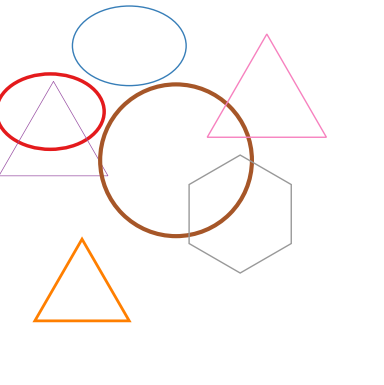[{"shape": "oval", "thickness": 2.5, "radius": 0.7, "center": [0.131, 0.71]}, {"shape": "oval", "thickness": 1, "radius": 0.74, "center": [0.336, 0.881]}, {"shape": "triangle", "thickness": 0.5, "radius": 0.82, "center": [0.139, 0.625]}, {"shape": "triangle", "thickness": 2, "radius": 0.71, "center": [0.213, 0.237]}, {"shape": "circle", "thickness": 3, "radius": 0.99, "center": [0.457, 0.584]}, {"shape": "triangle", "thickness": 1, "radius": 0.89, "center": [0.693, 0.733]}, {"shape": "hexagon", "thickness": 1, "radius": 0.77, "center": [0.624, 0.444]}]